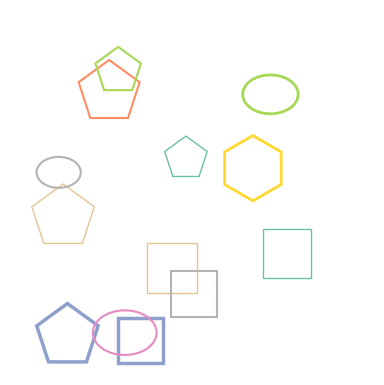[{"shape": "square", "thickness": 1, "radius": 0.31, "center": [0.745, 0.342]}, {"shape": "pentagon", "thickness": 1, "radius": 0.29, "center": [0.483, 0.589]}, {"shape": "pentagon", "thickness": 1.5, "radius": 0.42, "center": [0.284, 0.761]}, {"shape": "square", "thickness": 2.5, "radius": 0.29, "center": [0.365, 0.116]}, {"shape": "pentagon", "thickness": 2.5, "radius": 0.42, "center": [0.175, 0.128]}, {"shape": "oval", "thickness": 1.5, "radius": 0.41, "center": [0.324, 0.136]}, {"shape": "pentagon", "thickness": 1.5, "radius": 0.31, "center": [0.307, 0.816]}, {"shape": "oval", "thickness": 2, "radius": 0.36, "center": [0.702, 0.755]}, {"shape": "hexagon", "thickness": 2, "radius": 0.42, "center": [0.657, 0.563]}, {"shape": "square", "thickness": 1, "radius": 0.32, "center": [0.446, 0.304]}, {"shape": "pentagon", "thickness": 1, "radius": 0.43, "center": [0.164, 0.437]}, {"shape": "oval", "thickness": 1.5, "radius": 0.29, "center": [0.152, 0.552]}, {"shape": "square", "thickness": 1.5, "radius": 0.3, "center": [0.504, 0.236]}]